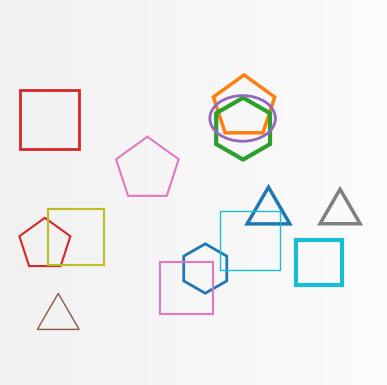[{"shape": "hexagon", "thickness": 2, "radius": 0.32, "center": [0.53, 0.303]}, {"shape": "triangle", "thickness": 2.5, "radius": 0.32, "center": [0.693, 0.45]}, {"shape": "pentagon", "thickness": 2.5, "radius": 0.42, "center": [0.63, 0.722]}, {"shape": "hexagon", "thickness": 3, "radius": 0.4, "center": [0.627, 0.666]}, {"shape": "square", "thickness": 2, "radius": 0.38, "center": [0.128, 0.689]}, {"shape": "pentagon", "thickness": 1.5, "radius": 0.35, "center": [0.116, 0.365]}, {"shape": "oval", "thickness": 2, "radius": 0.42, "center": [0.626, 0.692]}, {"shape": "triangle", "thickness": 1, "radius": 0.31, "center": [0.15, 0.176]}, {"shape": "pentagon", "thickness": 1.5, "radius": 0.42, "center": [0.38, 0.56]}, {"shape": "square", "thickness": 1.5, "radius": 0.34, "center": [0.481, 0.253]}, {"shape": "triangle", "thickness": 2.5, "radius": 0.3, "center": [0.878, 0.449]}, {"shape": "square", "thickness": 1.5, "radius": 0.36, "center": [0.195, 0.385]}, {"shape": "square", "thickness": 3, "radius": 0.29, "center": [0.824, 0.317]}, {"shape": "square", "thickness": 1, "radius": 0.39, "center": [0.646, 0.375]}]